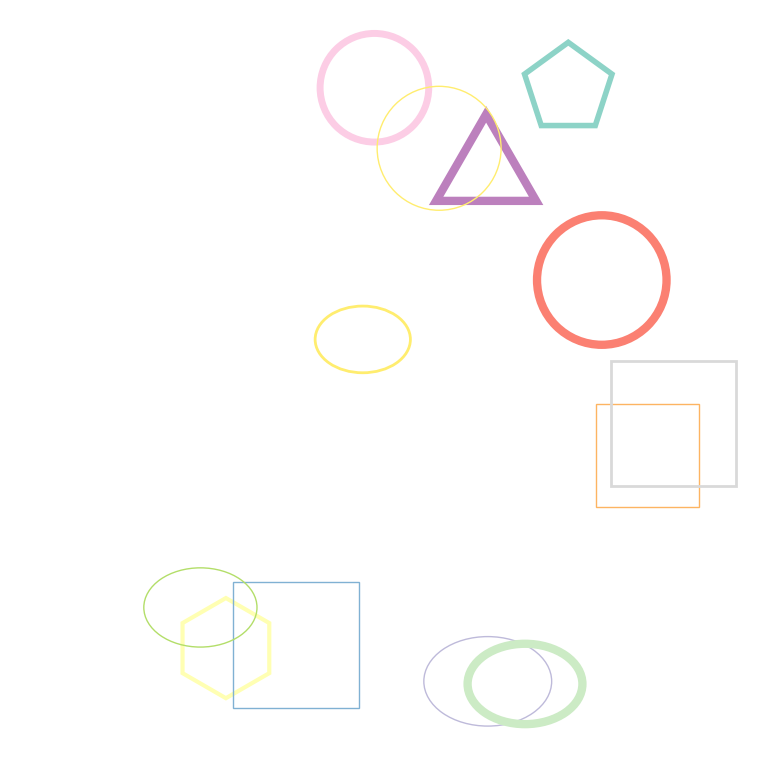[{"shape": "pentagon", "thickness": 2, "radius": 0.3, "center": [0.738, 0.885]}, {"shape": "hexagon", "thickness": 1.5, "radius": 0.33, "center": [0.293, 0.158]}, {"shape": "oval", "thickness": 0.5, "radius": 0.42, "center": [0.633, 0.115]}, {"shape": "circle", "thickness": 3, "radius": 0.42, "center": [0.782, 0.636]}, {"shape": "square", "thickness": 0.5, "radius": 0.41, "center": [0.384, 0.162]}, {"shape": "square", "thickness": 0.5, "radius": 0.33, "center": [0.841, 0.408]}, {"shape": "oval", "thickness": 0.5, "radius": 0.37, "center": [0.26, 0.211]}, {"shape": "circle", "thickness": 2.5, "radius": 0.35, "center": [0.486, 0.886]}, {"shape": "square", "thickness": 1, "radius": 0.41, "center": [0.874, 0.45]}, {"shape": "triangle", "thickness": 3, "radius": 0.37, "center": [0.631, 0.777]}, {"shape": "oval", "thickness": 3, "radius": 0.37, "center": [0.682, 0.112]}, {"shape": "oval", "thickness": 1, "radius": 0.31, "center": [0.471, 0.559]}, {"shape": "circle", "thickness": 0.5, "radius": 0.4, "center": [0.57, 0.807]}]